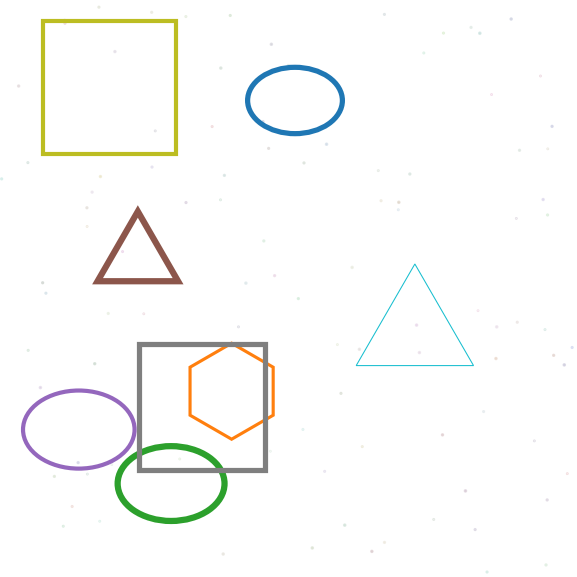[{"shape": "oval", "thickness": 2.5, "radius": 0.41, "center": [0.511, 0.825]}, {"shape": "hexagon", "thickness": 1.5, "radius": 0.42, "center": [0.401, 0.322]}, {"shape": "oval", "thickness": 3, "radius": 0.46, "center": [0.296, 0.162]}, {"shape": "oval", "thickness": 2, "radius": 0.48, "center": [0.136, 0.255]}, {"shape": "triangle", "thickness": 3, "radius": 0.4, "center": [0.239, 0.552]}, {"shape": "square", "thickness": 2.5, "radius": 0.54, "center": [0.35, 0.294]}, {"shape": "square", "thickness": 2, "radius": 0.58, "center": [0.189, 0.848]}, {"shape": "triangle", "thickness": 0.5, "radius": 0.59, "center": [0.718, 0.425]}]